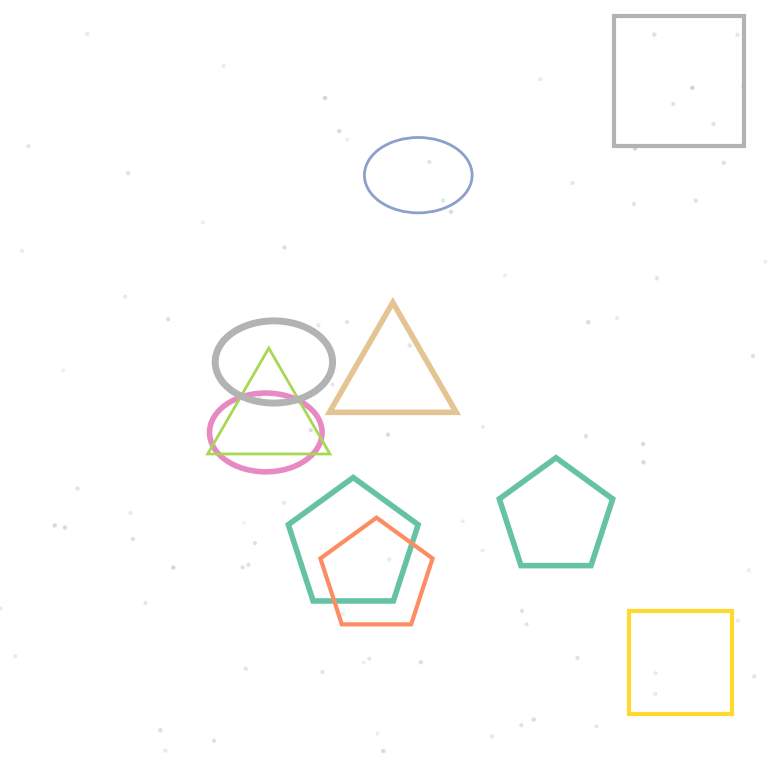[{"shape": "pentagon", "thickness": 2, "radius": 0.39, "center": [0.722, 0.328]}, {"shape": "pentagon", "thickness": 2, "radius": 0.44, "center": [0.459, 0.291]}, {"shape": "pentagon", "thickness": 1.5, "radius": 0.38, "center": [0.489, 0.251]}, {"shape": "oval", "thickness": 1, "radius": 0.35, "center": [0.543, 0.773]}, {"shape": "oval", "thickness": 2, "radius": 0.37, "center": [0.345, 0.438]}, {"shape": "triangle", "thickness": 1, "radius": 0.46, "center": [0.349, 0.456]}, {"shape": "square", "thickness": 1.5, "radius": 0.33, "center": [0.883, 0.14]}, {"shape": "triangle", "thickness": 2, "radius": 0.48, "center": [0.51, 0.512]}, {"shape": "oval", "thickness": 2.5, "radius": 0.38, "center": [0.356, 0.53]}, {"shape": "square", "thickness": 1.5, "radius": 0.42, "center": [0.882, 0.895]}]